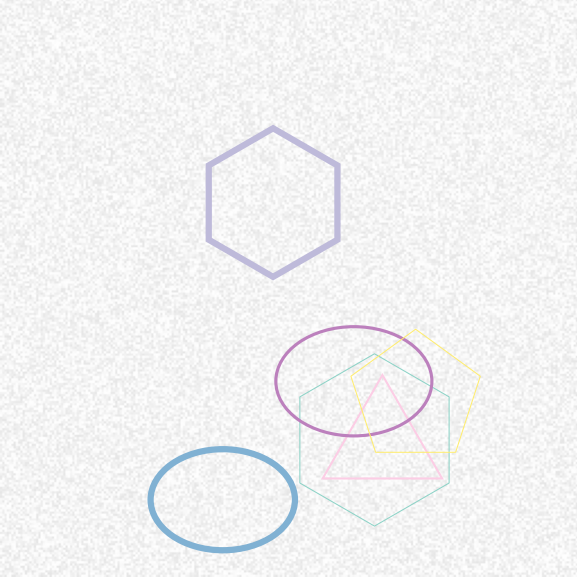[{"shape": "hexagon", "thickness": 0.5, "radius": 0.75, "center": [0.648, 0.237]}, {"shape": "hexagon", "thickness": 3, "radius": 0.64, "center": [0.473, 0.648]}, {"shape": "oval", "thickness": 3, "radius": 0.63, "center": [0.386, 0.134]}, {"shape": "triangle", "thickness": 1, "radius": 0.6, "center": [0.662, 0.23]}, {"shape": "oval", "thickness": 1.5, "radius": 0.68, "center": [0.613, 0.339]}, {"shape": "pentagon", "thickness": 0.5, "radius": 0.59, "center": [0.72, 0.311]}]